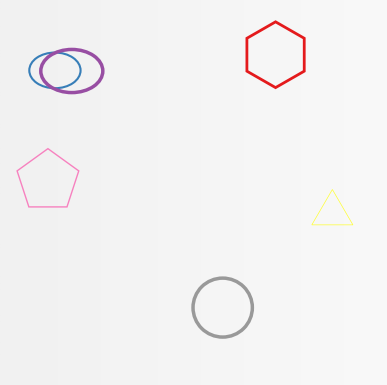[{"shape": "hexagon", "thickness": 2, "radius": 0.43, "center": [0.711, 0.858]}, {"shape": "oval", "thickness": 1.5, "radius": 0.33, "center": [0.142, 0.817]}, {"shape": "oval", "thickness": 2.5, "radius": 0.4, "center": [0.185, 0.816]}, {"shape": "triangle", "thickness": 0.5, "radius": 0.31, "center": [0.858, 0.447]}, {"shape": "pentagon", "thickness": 1, "radius": 0.42, "center": [0.124, 0.53]}, {"shape": "circle", "thickness": 2.5, "radius": 0.38, "center": [0.575, 0.201]}]